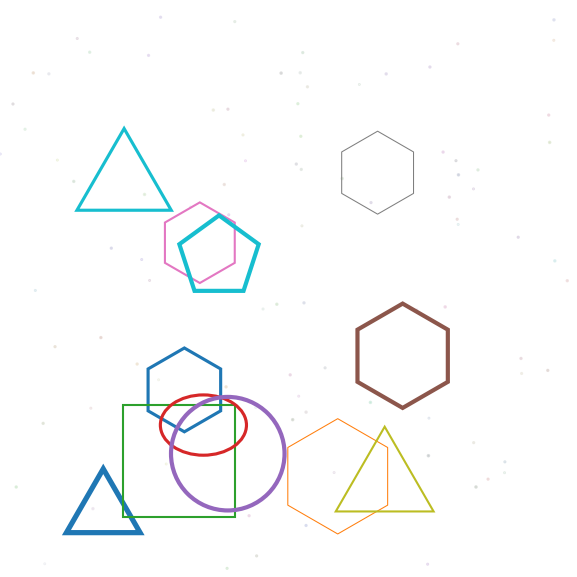[{"shape": "hexagon", "thickness": 1.5, "radius": 0.36, "center": [0.319, 0.324]}, {"shape": "triangle", "thickness": 2.5, "radius": 0.37, "center": [0.179, 0.114]}, {"shape": "hexagon", "thickness": 0.5, "radius": 0.5, "center": [0.585, 0.174]}, {"shape": "square", "thickness": 1, "radius": 0.48, "center": [0.309, 0.2]}, {"shape": "oval", "thickness": 1.5, "radius": 0.37, "center": [0.352, 0.263]}, {"shape": "circle", "thickness": 2, "radius": 0.49, "center": [0.394, 0.214]}, {"shape": "hexagon", "thickness": 2, "radius": 0.45, "center": [0.697, 0.383]}, {"shape": "hexagon", "thickness": 1, "radius": 0.35, "center": [0.346, 0.579]}, {"shape": "hexagon", "thickness": 0.5, "radius": 0.36, "center": [0.654, 0.7]}, {"shape": "triangle", "thickness": 1, "radius": 0.49, "center": [0.666, 0.162]}, {"shape": "pentagon", "thickness": 2, "radius": 0.36, "center": [0.379, 0.554]}, {"shape": "triangle", "thickness": 1.5, "radius": 0.47, "center": [0.215, 0.682]}]